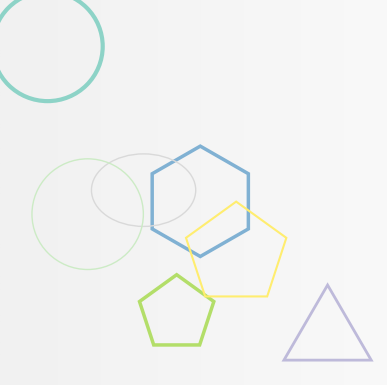[{"shape": "circle", "thickness": 3, "radius": 0.71, "center": [0.123, 0.88]}, {"shape": "triangle", "thickness": 2, "radius": 0.65, "center": [0.845, 0.13]}, {"shape": "hexagon", "thickness": 2.5, "radius": 0.72, "center": [0.517, 0.477]}, {"shape": "pentagon", "thickness": 2.5, "radius": 0.5, "center": [0.456, 0.186]}, {"shape": "oval", "thickness": 1, "radius": 0.67, "center": [0.371, 0.506]}, {"shape": "circle", "thickness": 1, "radius": 0.72, "center": [0.226, 0.444]}, {"shape": "pentagon", "thickness": 1.5, "radius": 0.68, "center": [0.609, 0.34]}]